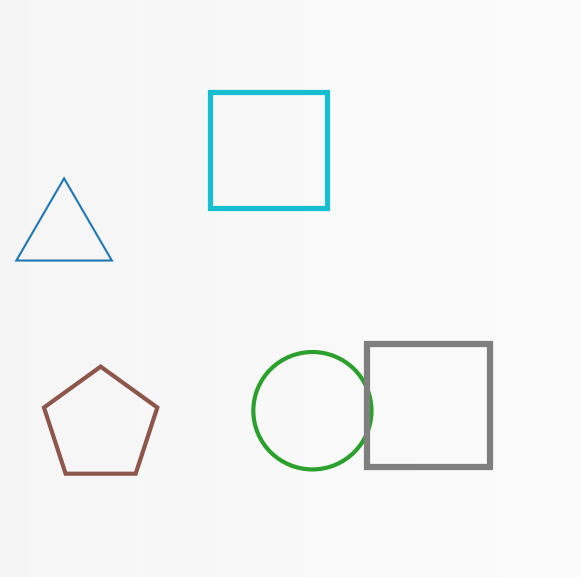[{"shape": "triangle", "thickness": 1, "radius": 0.47, "center": [0.11, 0.595]}, {"shape": "circle", "thickness": 2, "radius": 0.51, "center": [0.537, 0.288]}, {"shape": "pentagon", "thickness": 2, "radius": 0.51, "center": [0.173, 0.262]}, {"shape": "square", "thickness": 3, "radius": 0.53, "center": [0.737, 0.297]}, {"shape": "square", "thickness": 2.5, "radius": 0.5, "center": [0.462, 0.74]}]